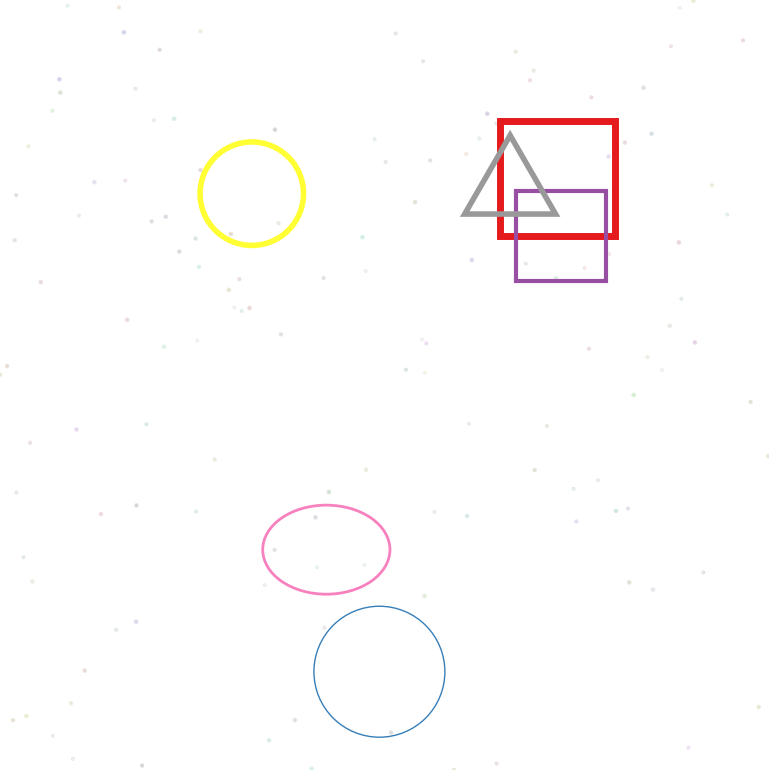[{"shape": "square", "thickness": 2.5, "radius": 0.37, "center": [0.724, 0.768]}, {"shape": "circle", "thickness": 0.5, "radius": 0.43, "center": [0.493, 0.128]}, {"shape": "square", "thickness": 1.5, "radius": 0.29, "center": [0.728, 0.693]}, {"shape": "circle", "thickness": 2, "radius": 0.34, "center": [0.327, 0.748]}, {"shape": "oval", "thickness": 1, "radius": 0.41, "center": [0.424, 0.286]}, {"shape": "triangle", "thickness": 2, "radius": 0.34, "center": [0.663, 0.756]}]